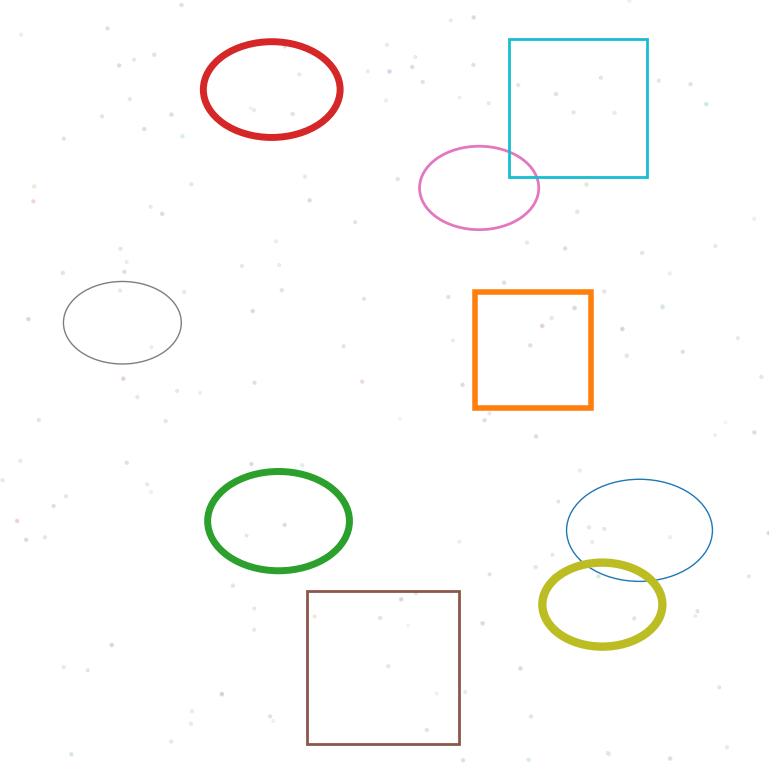[{"shape": "oval", "thickness": 0.5, "radius": 0.47, "center": [0.831, 0.311]}, {"shape": "square", "thickness": 2, "radius": 0.37, "center": [0.692, 0.545]}, {"shape": "oval", "thickness": 2.5, "radius": 0.46, "center": [0.362, 0.323]}, {"shape": "oval", "thickness": 2.5, "radius": 0.44, "center": [0.353, 0.884]}, {"shape": "square", "thickness": 1, "radius": 0.49, "center": [0.498, 0.133]}, {"shape": "oval", "thickness": 1, "radius": 0.39, "center": [0.622, 0.756]}, {"shape": "oval", "thickness": 0.5, "radius": 0.38, "center": [0.159, 0.581]}, {"shape": "oval", "thickness": 3, "radius": 0.39, "center": [0.782, 0.215]}, {"shape": "square", "thickness": 1, "radius": 0.45, "center": [0.751, 0.859]}]